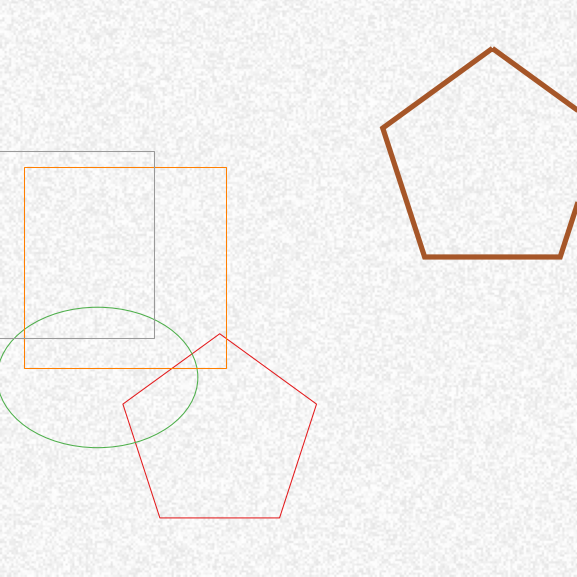[{"shape": "pentagon", "thickness": 0.5, "radius": 0.88, "center": [0.38, 0.245]}, {"shape": "oval", "thickness": 0.5, "radius": 0.87, "center": [0.169, 0.346]}, {"shape": "square", "thickness": 0.5, "radius": 0.87, "center": [0.217, 0.536]}, {"shape": "pentagon", "thickness": 2.5, "radius": 1.0, "center": [0.853, 0.716]}, {"shape": "square", "thickness": 0.5, "radius": 0.81, "center": [0.105, 0.576]}]